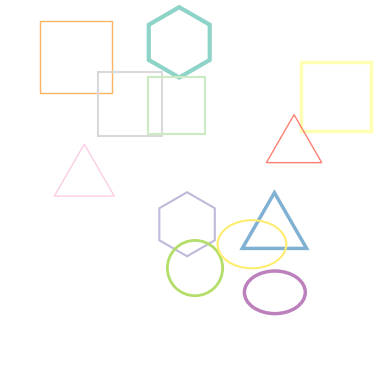[{"shape": "hexagon", "thickness": 3, "radius": 0.46, "center": [0.466, 0.89]}, {"shape": "square", "thickness": 2.5, "radius": 0.45, "center": [0.873, 0.749]}, {"shape": "hexagon", "thickness": 1.5, "radius": 0.42, "center": [0.486, 0.418]}, {"shape": "triangle", "thickness": 1, "radius": 0.42, "center": [0.764, 0.619]}, {"shape": "triangle", "thickness": 2.5, "radius": 0.48, "center": [0.713, 0.403]}, {"shape": "square", "thickness": 1, "radius": 0.47, "center": [0.197, 0.852]}, {"shape": "circle", "thickness": 2, "radius": 0.36, "center": [0.506, 0.304]}, {"shape": "triangle", "thickness": 1, "radius": 0.45, "center": [0.219, 0.536]}, {"shape": "square", "thickness": 1.5, "radius": 0.41, "center": [0.338, 0.73]}, {"shape": "oval", "thickness": 2.5, "radius": 0.4, "center": [0.714, 0.241]}, {"shape": "square", "thickness": 1.5, "radius": 0.37, "center": [0.459, 0.726]}, {"shape": "oval", "thickness": 1.5, "radius": 0.45, "center": [0.654, 0.366]}]